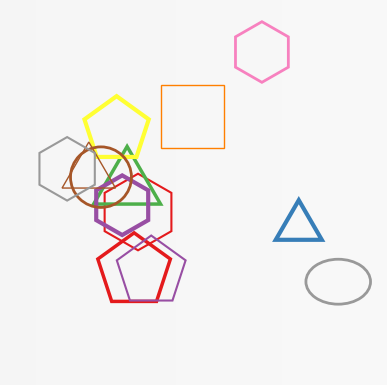[{"shape": "hexagon", "thickness": 1.5, "radius": 0.5, "center": [0.356, 0.449]}, {"shape": "pentagon", "thickness": 2.5, "radius": 0.49, "center": [0.346, 0.297]}, {"shape": "triangle", "thickness": 3, "radius": 0.34, "center": [0.771, 0.411]}, {"shape": "triangle", "thickness": 2.5, "radius": 0.5, "center": [0.328, 0.52]}, {"shape": "pentagon", "thickness": 1.5, "radius": 0.47, "center": [0.39, 0.295]}, {"shape": "hexagon", "thickness": 3, "radius": 0.39, "center": [0.315, 0.467]}, {"shape": "square", "thickness": 1, "radius": 0.4, "center": [0.497, 0.697]}, {"shape": "pentagon", "thickness": 3, "radius": 0.44, "center": [0.301, 0.663]}, {"shape": "circle", "thickness": 2, "radius": 0.39, "center": [0.261, 0.54]}, {"shape": "triangle", "thickness": 1, "radius": 0.4, "center": [0.229, 0.551]}, {"shape": "hexagon", "thickness": 2, "radius": 0.39, "center": [0.676, 0.865]}, {"shape": "hexagon", "thickness": 1.5, "radius": 0.41, "center": [0.173, 0.561]}, {"shape": "oval", "thickness": 2, "radius": 0.42, "center": [0.873, 0.268]}]